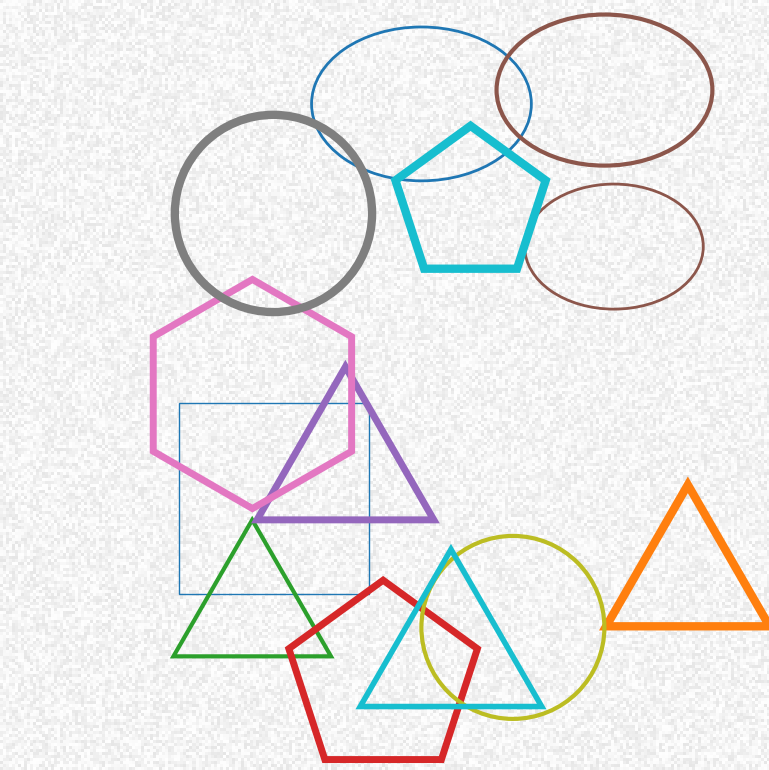[{"shape": "oval", "thickness": 1, "radius": 0.71, "center": [0.547, 0.865]}, {"shape": "square", "thickness": 0.5, "radius": 0.62, "center": [0.356, 0.352]}, {"shape": "triangle", "thickness": 3, "radius": 0.61, "center": [0.893, 0.248]}, {"shape": "triangle", "thickness": 1.5, "radius": 0.59, "center": [0.328, 0.207]}, {"shape": "pentagon", "thickness": 2.5, "radius": 0.64, "center": [0.498, 0.118]}, {"shape": "triangle", "thickness": 2.5, "radius": 0.66, "center": [0.449, 0.391]}, {"shape": "oval", "thickness": 1, "radius": 0.58, "center": [0.797, 0.68]}, {"shape": "oval", "thickness": 1.5, "radius": 0.7, "center": [0.785, 0.883]}, {"shape": "hexagon", "thickness": 2.5, "radius": 0.74, "center": [0.328, 0.488]}, {"shape": "circle", "thickness": 3, "radius": 0.64, "center": [0.355, 0.723]}, {"shape": "circle", "thickness": 1.5, "radius": 0.59, "center": [0.666, 0.185]}, {"shape": "pentagon", "thickness": 3, "radius": 0.51, "center": [0.611, 0.734]}, {"shape": "triangle", "thickness": 2, "radius": 0.68, "center": [0.586, 0.15]}]